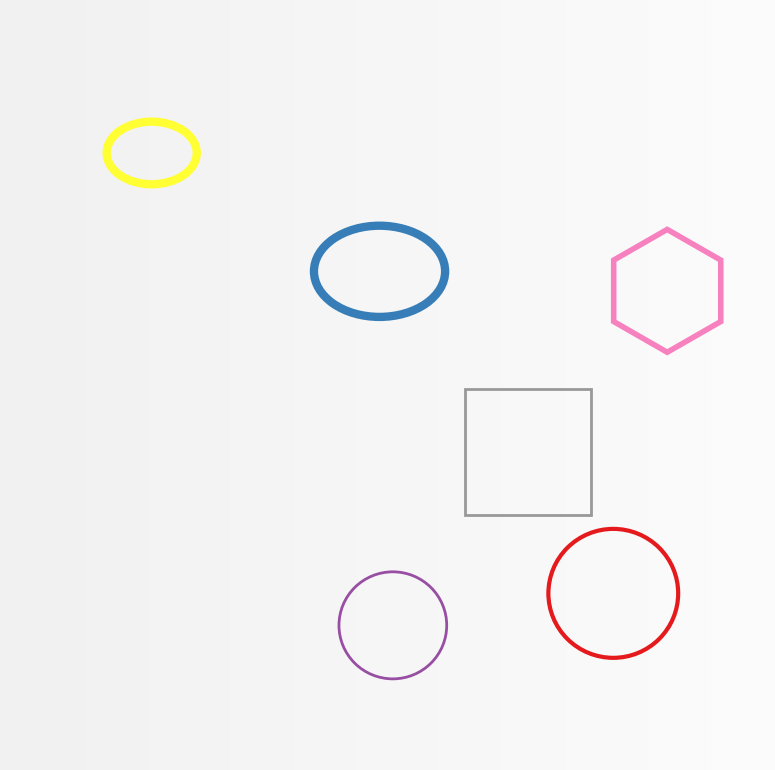[{"shape": "circle", "thickness": 1.5, "radius": 0.42, "center": [0.791, 0.229]}, {"shape": "oval", "thickness": 3, "radius": 0.42, "center": [0.49, 0.648]}, {"shape": "circle", "thickness": 1, "radius": 0.35, "center": [0.507, 0.188]}, {"shape": "oval", "thickness": 3, "radius": 0.29, "center": [0.196, 0.801]}, {"shape": "hexagon", "thickness": 2, "radius": 0.4, "center": [0.861, 0.622]}, {"shape": "square", "thickness": 1, "radius": 0.41, "center": [0.681, 0.413]}]